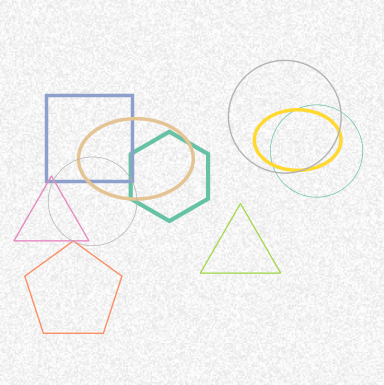[{"shape": "hexagon", "thickness": 3, "radius": 0.58, "center": [0.44, 0.542]}, {"shape": "circle", "thickness": 0.5, "radius": 0.6, "center": [0.822, 0.608]}, {"shape": "pentagon", "thickness": 1, "radius": 0.66, "center": [0.191, 0.242]}, {"shape": "square", "thickness": 2.5, "radius": 0.56, "center": [0.231, 0.641]}, {"shape": "triangle", "thickness": 1, "radius": 0.56, "center": [0.134, 0.431]}, {"shape": "triangle", "thickness": 1, "radius": 0.6, "center": [0.625, 0.351]}, {"shape": "oval", "thickness": 2.5, "radius": 0.56, "center": [0.773, 0.636]}, {"shape": "oval", "thickness": 2.5, "radius": 0.75, "center": [0.353, 0.587]}, {"shape": "circle", "thickness": 1, "radius": 0.73, "center": [0.74, 0.697]}, {"shape": "circle", "thickness": 0.5, "radius": 0.58, "center": [0.241, 0.477]}]